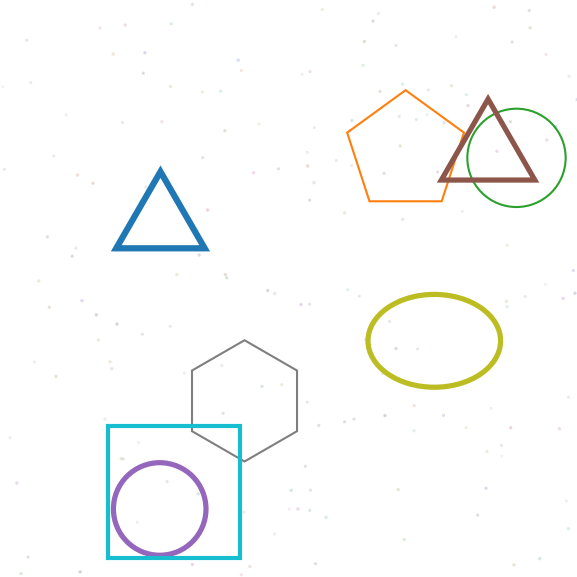[{"shape": "triangle", "thickness": 3, "radius": 0.44, "center": [0.278, 0.613]}, {"shape": "pentagon", "thickness": 1, "radius": 0.53, "center": [0.702, 0.737]}, {"shape": "circle", "thickness": 1, "radius": 0.43, "center": [0.894, 0.726]}, {"shape": "circle", "thickness": 2.5, "radius": 0.4, "center": [0.277, 0.118]}, {"shape": "triangle", "thickness": 2.5, "radius": 0.47, "center": [0.845, 0.734]}, {"shape": "hexagon", "thickness": 1, "radius": 0.52, "center": [0.423, 0.305]}, {"shape": "oval", "thickness": 2.5, "radius": 0.57, "center": [0.752, 0.409]}, {"shape": "square", "thickness": 2, "radius": 0.57, "center": [0.301, 0.147]}]